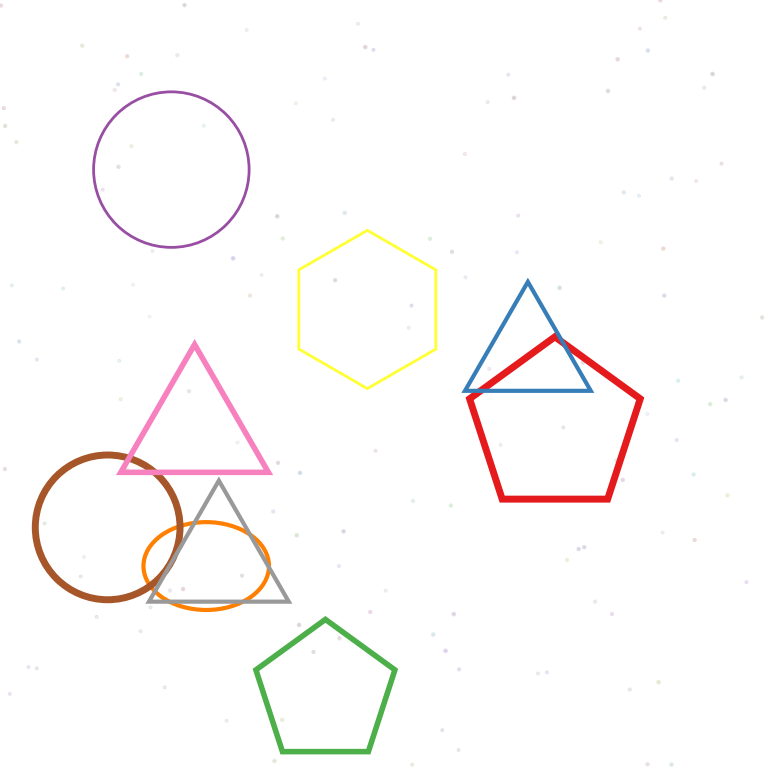[{"shape": "pentagon", "thickness": 2.5, "radius": 0.58, "center": [0.721, 0.446]}, {"shape": "triangle", "thickness": 1.5, "radius": 0.47, "center": [0.686, 0.54]}, {"shape": "pentagon", "thickness": 2, "radius": 0.47, "center": [0.423, 0.101]}, {"shape": "circle", "thickness": 1, "radius": 0.5, "center": [0.223, 0.78]}, {"shape": "oval", "thickness": 1.5, "radius": 0.41, "center": [0.268, 0.265]}, {"shape": "hexagon", "thickness": 1, "radius": 0.51, "center": [0.477, 0.598]}, {"shape": "circle", "thickness": 2.5, "radius": 0.47, "center": [0.14, 0.315]}, {"shape": "triangle", "thickness": 2, "radius": 0.55, "center": [0.253, 0.442]}, {"shape": "triangle", "thickness": 1.5, "radius": 0.52, "center": [0.284, 0.271]}]